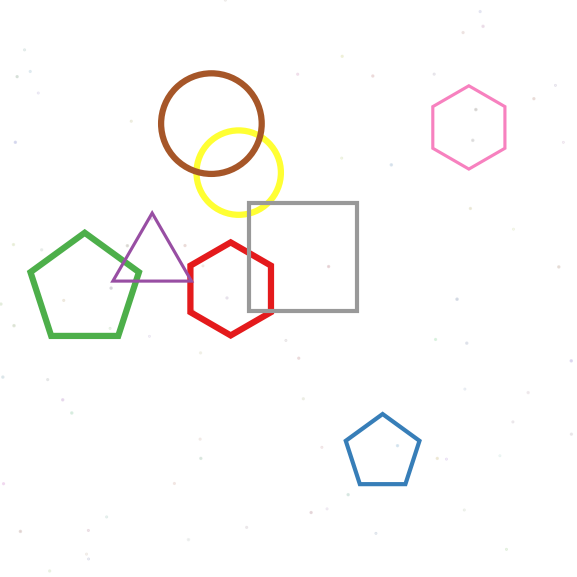[{"shape": "hexagon", "thickness": 3, "radius": 0.4, "center": [0.399, 0.499]}, {"shape": "pentagon", "thickness": 2, "radius": 0.34, "center": [0.663, 0.215]}, {"shape": "pentagon", "thickness": 3, "radius": 0.49, "center": [0.147, 0.497]}, {"shape": "triangle", "thickness": 1.5, "radius": 0.39, "center": [0.263, 0.552]}, {"shape": "circle", "thickness": 3, "radius": 0.37, "center": [0.413, 0.7]}, {"shape": "circle", "thickness": 3, "radius": 0.44, "center": [0.366, 0.785]}, {"shape": "hexagon", "thickness": 1.5, "radius": 0.36, "center": [0.812, 0.778]}, {"shape": "square", "thickness": 2, "radius": 0.47, "center": [0.525, 0.554]}]